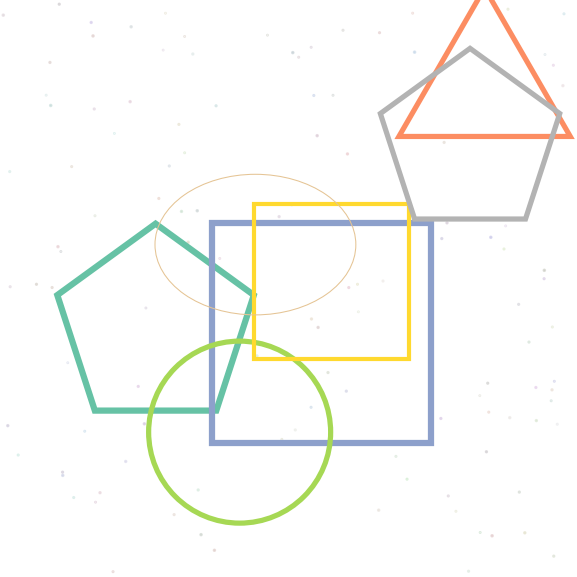[{"shape": "pentagon", "thickness": 3, "radius": 0.89, "center": [0.269, 0.433]}, {"shape": "triangle", "thickness": 2.5, "radius": 0.86, "center": [0.839, 0.848]}, {"shape": "square", "thickness": 3, "radius": 0.95, "center": [0.557, 0.423]}, {"shape": "circle", "thickness": 2.5, "radius": 0.79, "center": [0.415, 0.251]}, {"shape": "square", "thickness": 2, "radius": 0.67, "center": [0.574, 0.512]}, {"shape": "oval", "thickness": 0.5, "radius": 0.87, "center": [0.442, 0.576]}, {"shape": "pentagon", "thickness": 2.5, "radius": 0.82, "center": [0.814, 0.752]}]